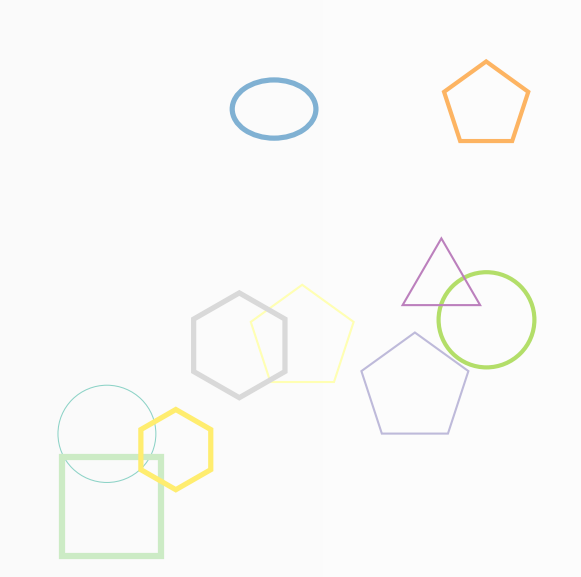[{"shape": "circle", "thickness": 0.5, "radius": 0.42, "center": [0.184, 0.248]}, {"shape": "pentagon", "thickness": 1, "radius": 0.47, "center": [0.52, 0.413]}, {"shape": "pentagon", "thickness": 1, "radius": 0.48, "center": [0.714, 0.327]}, {"shape": "oval", "thickness": 2.5, "radius": 0.36, "center": [0.472, 0.81]}, {"shape": "pentagon", "thickness": 2, "radius": 0.38, "center": [0.836, 0.817]}, {"shape": "circle", "thickness": 2, "radius": 0.41, "center": [0.837, 0.445]}, {"shape": "hexagon", "thickness": 2.5, "radius": 0.45, "center": [0.412, 0.401]}, {"shape": "triangle", "thickness": 1, "radius": 0.39, "center": [0.759, 0.509]}, {"shape": "square", "thickness": 3, "radius": 0.43, "center": [0.192, 0.123]}, {"shape": "hexagon", "thickness": 2.5, "radius": 0.35, "center": [0.302, 0.221]}]